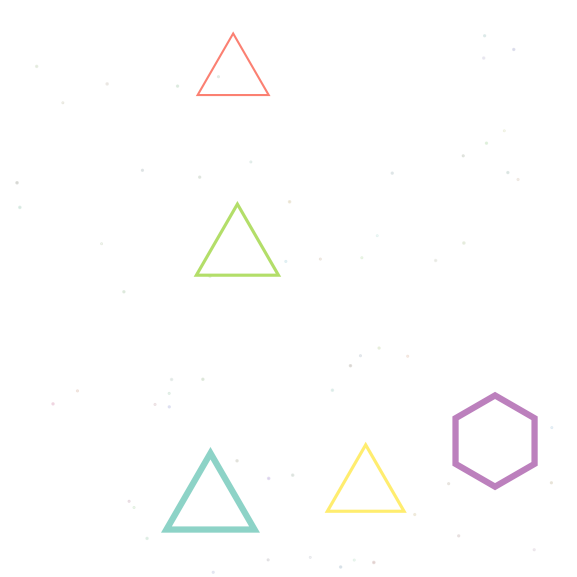[{"shape": "triangle", "thickness": 3, "radius": 0.44, "center": [0.364, 0.126]}, {"shape": "triangle", "thickness": 1, "radius": 0.36, "center": [0.404, 0.87]}, {"shape": "triangle", "thickness": 1.5, "radius": 0.41, "center": [0.411, 0.564]}, {"shape": "hexagon", "thickness": 3, "radius": 0.4, "center": [0.857, 0.235]}, {"shape": "triangle", "thickness": 1.5, "radius": 0.38, "center": [0.633, 0.152]}]